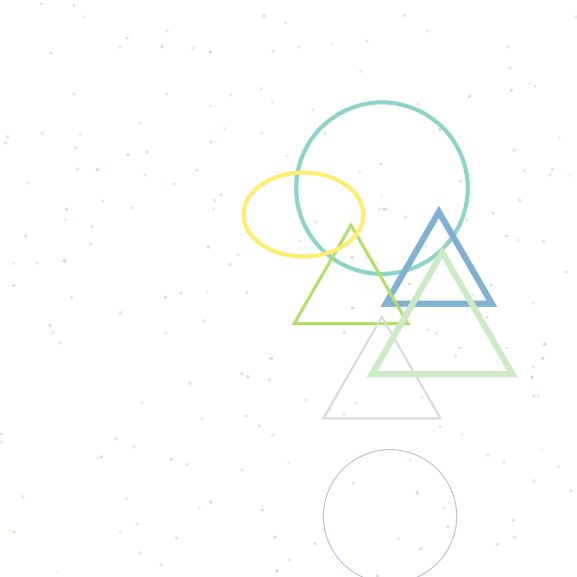[{"shape": "circle", "thickness": 2, "radius": 0.74, "center": [0.661, 0.673]}, {"shape": "circle", "thickness": 0.5, "radius": 0.58, "center": [0.675, 0.105]}, {"shape": "triangle", "thickness": 3, "radius": 0.53, "center": [0.76, 0.526]}, {"shape": "triangle", "thickness": 1.5, "radius": 0.57, "center": [0.608, 0.496]}, {"shape": "triangle", "thickness": 1, "radius": 0.59, "center": [0.661, 0.333]}, {"shape": "triangle", "thickness": 3, "radius": 0.7, "center": [0.766, 0.421]}, {"shape": "oval", "thickness": 2, "radius": 0.52, "center": [0.526, 0.628]}]